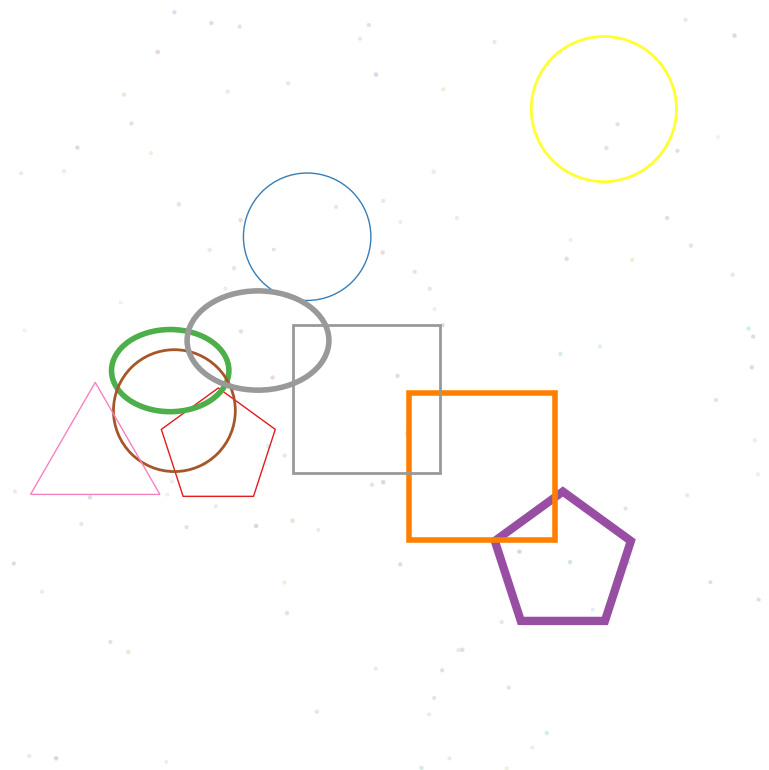[{"shape": "pentagon", "thickness": 0.5, "radius": 0.39, "center": [0.284, 0.418]}, {"shape": "circle", "thickness": 0.5, "radius": 0.41, "center": [0.399, 0.693]}, {"shape": "oval", "thickness": 2, "radius": 0.38, "center": [0.221, 0.519]}, {"shape": "pentagon", "thickness": 3, "radius": 0.46, "center": [0.731, 0.269]}, {"shape": "square", "thickness": 2, "radius": 0.47, "center": [0.626, 0.394]}, {"shape": "circle", "thickness": 1, "radius": 0.47, "center": [0.784, 0.858]}, {"shape": "circle", "thickness": 1, "radius": 0.4, "center": [0.226, 0.467]}, {"shape": "triangle", "thickness": 0.5, "radius": 0.49, "center": [0.124, 0.406]}, {"shape": "square", "thickness": 1, "radius": 0.48, "center": [0.476, 0.482]}, {"shape": "oval", "thickness": 2, "radius": 0.46, "center": [0.335, 0.558]}]